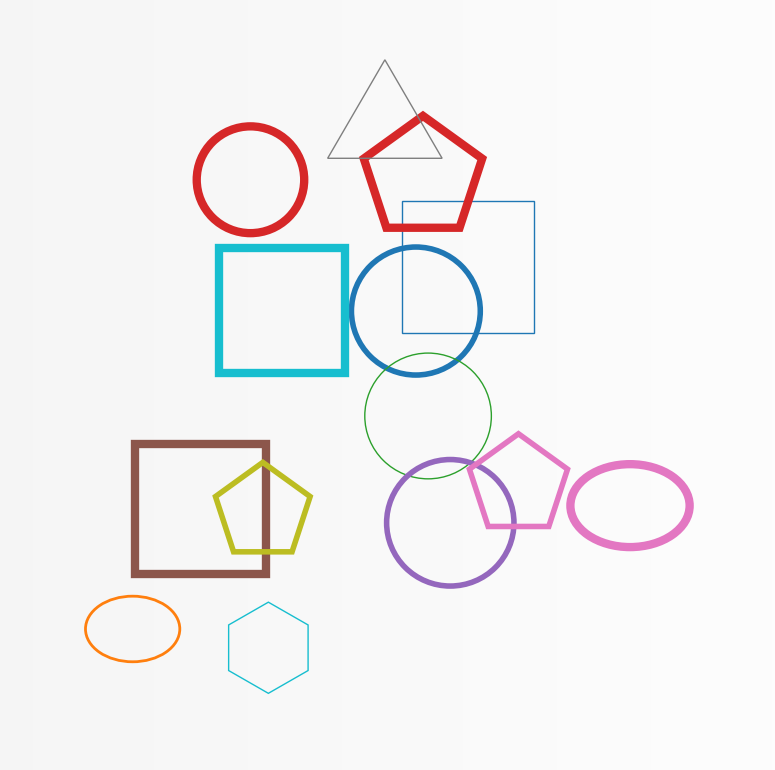[{"shape": "circle", "thickness": 2, "radius": 0.42, "center": [0.537, 0.596]}, {"shape": "square", "thickness": 0.5, "radius": 0.43, "center": [0.604, 0.653]}, {"shape": "oval", "thickness": 1, "radius": 0.3, "center": [0.171, 0.183]}, {"shape": "circle", "thickness": 0.5, "radius": 0.41, "center": [0.552, 0.46]}, {"shape": "circle", "thickness": 3, "radius": 0.35, "center": [0.323, 0.767]}, {"shape": "pentagon", "thickness": 3, "radius": 0.4, "center": [0.546, 0.769]}, {"shape": "circle", "thickness": 2, "radius": 0.41, "center": [0.581, 0.321]}, {"shape": "square", "thickness": 3, "radius": 0.42, "center": [0.258, 0.339]}, {"shape": "oval", "thickness": 3, "radius": 0.38, "center": [0.813, 0.343]}, {"shape": "pentagon", "thickness": 2, "radius": 0.33, "center": [0.669, 0.37]}, {"shape": "triangle", "thickness": 0.5, "radius": 0.43, "center": [0.497, 0.837]}, {"shape": "pentagon", "thickness": 2, "radius": 0.32, "center": [0.339, 0.335]}, {"shape": "square", "thickness": 3, "radius": 0.4, "center": [0.364, 0.597]}, {"shape": "hexagon", "thickness": 0.5, "radius": 0.3, "center": [0.346, 0.159]}]